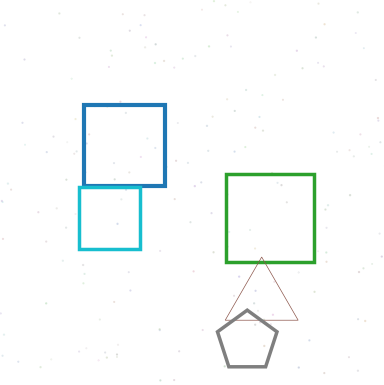[{"shape": "square", "thickness": 3, "radius": 0.53, "center": [0.323, 0.623]}, {"shape": "square", "thickness": 2.5, "radius": 0.57, "center": [0.701, 0.434]}, {"shape": "triangle", "thickness": 0.5, "radius": 0.55, "center": [0.68, 0.223]}, {"shape": "pentagon", "thickness": 2.5, "radius": 0.41, "center": [0.642, 0.113]}, {"shape": "square", "thickness": 2.5, "radius": 0.4, "center": [0.285, 0.435]}]